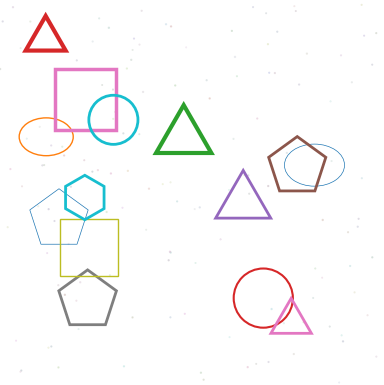[{"shape": "pentagon", "thickness": 0.5, "radius": 0.4, "center": [0.153, 0.43]}, {"shape": "oval", "thickness": 0.5, "radius": 0.39, "center": [0.817, 0.571]}, {"shape": "oval", "thickness": 1, "radius": 0.35, "center": [0.12, 0.645]}, {"shape": "triangle", "thickness": 3, "radius": 0.41, "center": [0.477, 0.644]}, {"shape": "triangle", "thickness": 3, "radius": 0.3, "center": [0.119, 0.899]}, {"shape": "circle", "thickness": 1.5, "radius": 0.38, "center": [0.684, 0.226]}, {"shape": "triangle", "thickness": 2, "radius": 0.41, "center": [0.632, 0.475]}, {"shape": "pentagon", "thickness": 2, "radius": 0.39, "center": [0.772, 0.567]}, {"shape": "triangle", "thickness": 2, "radius": 0.3, "center": [0.756, 0.165]}, {"shape": "square", "thickness": 2.5, "radius": 0.4, "center": [0.222, 0.741]}, {"shape": "pentagon", "thickness": 2, "radius": 0.39, "center": [0.228, 0.22]}, {"shape": "square", "thickness": 1, "radius": 0.37, "center": [0.231, 0.357]}, {"shape": "hexagon", "thickness": 2, "radius": 0.29, "center": [0.22, 0.487]}, {"shape": "circle", "thickness": 2, "radius": 0.32, "center": [0.295, 0.689]}]